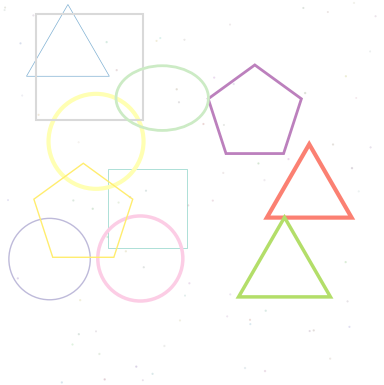[{"shape": "square", "thickness": 0.5, "radius": 0.51, "center": [0.382, 0.458]}, {"shape": "circle", "thickness": 3, "radius": 0.62, "center": [0.249, 0.633]}, {"shape": "circle", "thickness": 1, "radius": 0.53, "center": [0.129, 0.327]}, {"shape": "triangle", "thickness": 3, "radius": 0.64, "center": [0.803, 0.498]}, {"shape": "triangle", "thickness": 0.5, "radius": 0.62, "center": [0.176, 0.864]}, {"shape": "triangle", "thickness": 2.5, "radius": 0.69, "center": [0.739, 0.298]}, {"shape": "circle", "thickness": 2.5, "radius": 0.55, "center": [0.364, 0.329]}, {"shape": "square", "thickness": 1.5, "radius": 0.69, "center": [0.233, 0.826]}, {"shape": "pentagon", "thickness": 2, "radius": 0.64, "center": [0.662, 0.704]}, {"shape": "oval", "thickness": 2, "radius": 0.6, "center": [0.421, 0.745]}, {"shape": "pentagon", "thickness": 1, "radius": 0.67, "center": [0.216, 0.441]}]